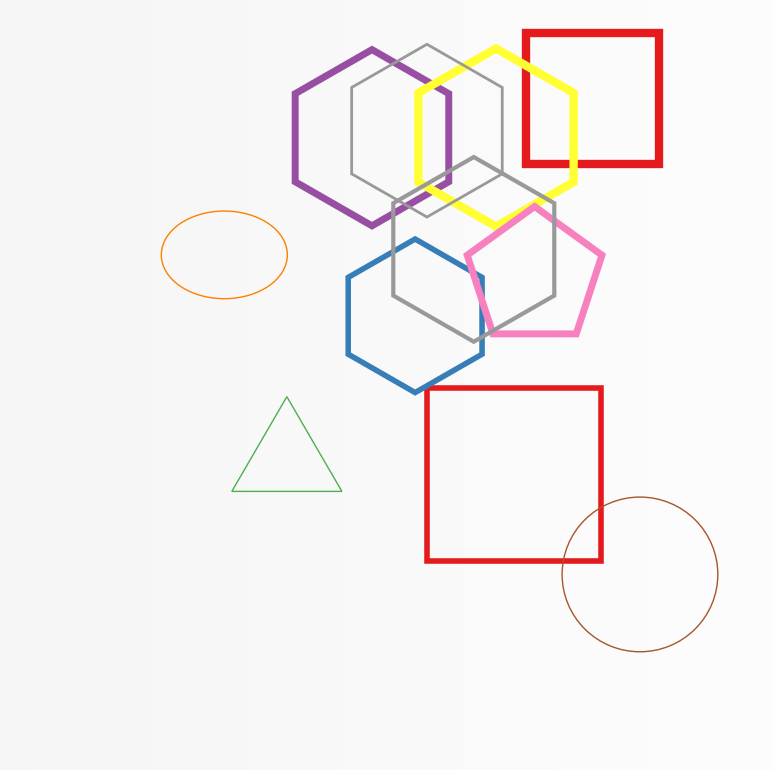[{"shape": "square", "thickness": 2, "radius": 0.56, "center": [0.663, 0.384]}, {"shape": "square", "thickness": 3, "radius": 0.43, "center": [0.764, 0.872]}, {"shape": "hexagon", "thickness": 2, "radius": 0.5, "center": [0.536, 0.59]}, {"shape": "triangle", "thickness": 0.5, "radius": 0.41, "center": [0.37, 0.403]}, {"shape": "hexagon", "thickness": 2.5, "radius": 0.57, "center": [0.48, 0.821]}, {"shape": "oval", "thickness": 0.5, "radius": 0.41, "center": [0.289, 0.669]}, {"shape": "hexagon", "thickness": 3, "radius": 0.58, "center": [0.64, 0.821]}, {"shape": "circle", "thickness": 0.5, "radius": 0.5, "center": [0.826, 0.254]}, {"shape": "pentagon", "thickness": 2.5, "radius": 0.46, "center": [0.69, 0.64]}, {"shape": "hexagon", "thickness": 1, "radius": 0.56, "center": [0.551, 0.83]}, {"shape": "hexagon", "thickness": 1.5, "radius": 0.6, "center": [0.611, 0.676]}]